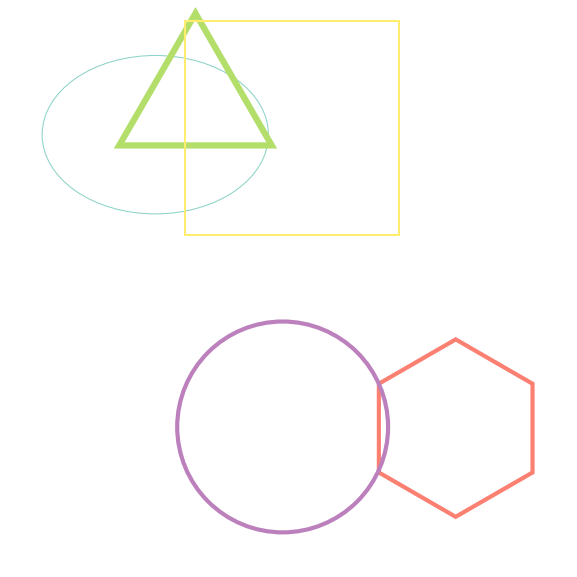[{"shape": "oval", "thickness": 0.5, "radius": 0.98, "center": [0.269, 0.766]}, {"shape": "hexagon", "thickness": 2, "radius": 0.77, "center": [0.789, 0.258]}, {"shape": "triangle", "thickness": 3, "radius": 0.76, "center": [0.338, 0.824]}, {"shape": "circle", "thickness": 2, "radius": 0.91, "center": [0.489, 0.26]}, {"shape": "square", "thickness": 1, "radius": 0.93, "center": [0.505, 0.778]}]